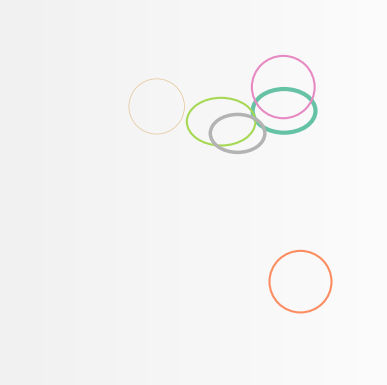[{"shape": "oval", "thickness": 3, "radius": 0.41, "center": [0.733, 0.712]}, {"shape": "circle", "thickness": 1.5, "radius": 0.4, "center": [0.775, 0.268]}, {"shape": "circle", "thickness": 1.5, "radius": 0.4, "center": [0.731, 0.774]}, {"shape": "oval", "thickness": 1.5, "radius": 0.44, "center": [0.571, 0.684]}, {"shape": "circle", "thickness": 0.5, "radius": 0.36, "center": [0.404, 0.724]}, {"shape": "oval", "thickness": 2.5, "radius": 0.35, "center": [0.613, 0.654]}]